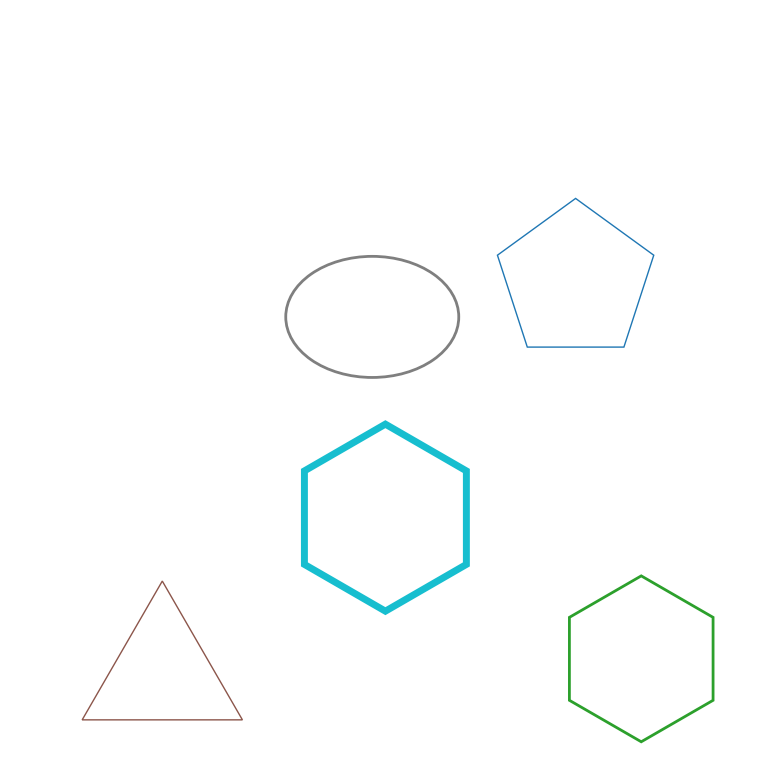[{"shape": "pentagon", "thickness": 0.5, "radius": 0.53, "center": [0.748, 0.636]}, {"shape": "hexagon", "thickness": 1, "radius": 0.54, "center": [0.833, 0.144]}, {"shape": "triangle", "thickness": 0.5, "radius": 0.6, "center": [0.211, 0.125]}, {"shape": "oval", "thickness": 1, "radius": 0.56, "center": [0.483, 0.588]}, {"shape": "hexagon", "thickness": 2.5, "radius": 0.61, "center": [0.501, 0.328]}]